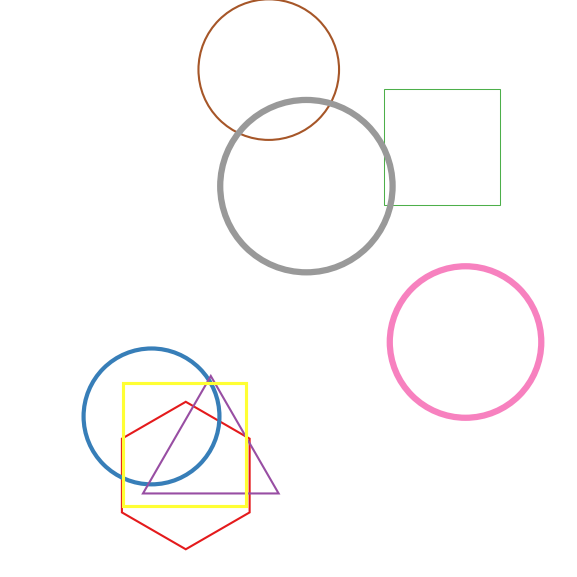[{"shape": "hexagon", "thickness": 1, "radius": 0.64, "center": [0.322, 0.176]}, {"shape": "circle", "thickness": 2, "radius": 0.59, "center": [0.262, 0.278]}, {"shape": "square", "thickness": 0.5, "radius": 0.5, "center": [0.766, 0.745]}, {"shape": "triangle", "thickness": 1, "radius": 0.68, "center": [0.365, 0.212]}, {"shape": "square", "thickness": 1.5, "radius": 0.53, "center": [0.319, 0.23]}, {"shape": "circle", "thickness": 1, "radius": 0.61, "center": [0.465, 0.879]}, {"shape": "circle", "thickness": 3, "radius": 0.66, "center": [0.806, 0.407]}, {"shape": "circle", "thickness": 3, "radius": 0.75, "center": [0.531, 0.677]}]